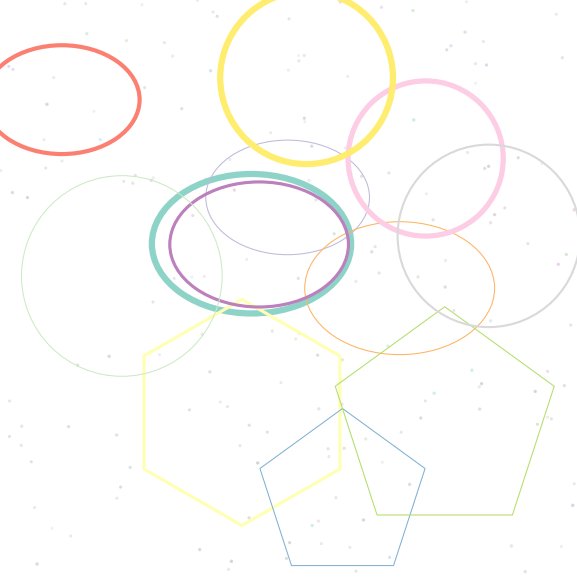[{"shape": "oval", "thickness": 3, "radius": 0.86, "center": [0.436, 0.577]}, {"shape": "hexagon", "thickness": 1.5, "radius": 0.98, "center": [0.419, 0.285]}, {"shape": "oval", "thickness": 0.5, "radius": 0.71, "center": [0.498, 0.657]}, {"shape": "oval", "thickness": 2, "radius": 0.67, "center": [0.107, 0.827]}, {"shape": "pentagon", "thickness": 0.5, "radius": 0.75, "center": [0.593, 0.141]}, {"shape": "oval", "thickness": 0.5, "radius": 0.82, "center": [0.692, 0.5]}, {"shape": "pentagon", "thickness": 0.5, "radius": 1.0, "center": [0.77, 0.269]}, {"shape": "circle", "thickness": 2.5, "radius": 0.67, "center": [0.737, 0.725]}, {"shape": "circle", "thickness": 1, "radius": 0.79, "center": [0.846, 0.591]}, {"shape": "oval", "thickness": 1.5, "radius": 0.77, "center": [0.449, 0.576]}, {"shape": "circle", "thickness": 0.5, "radius": 0.87, "center": [0.211, 0.521]}, {"shape": "circle", "thickness": 3, "radius": 0.75, "center": [0.531, 0.865]}]